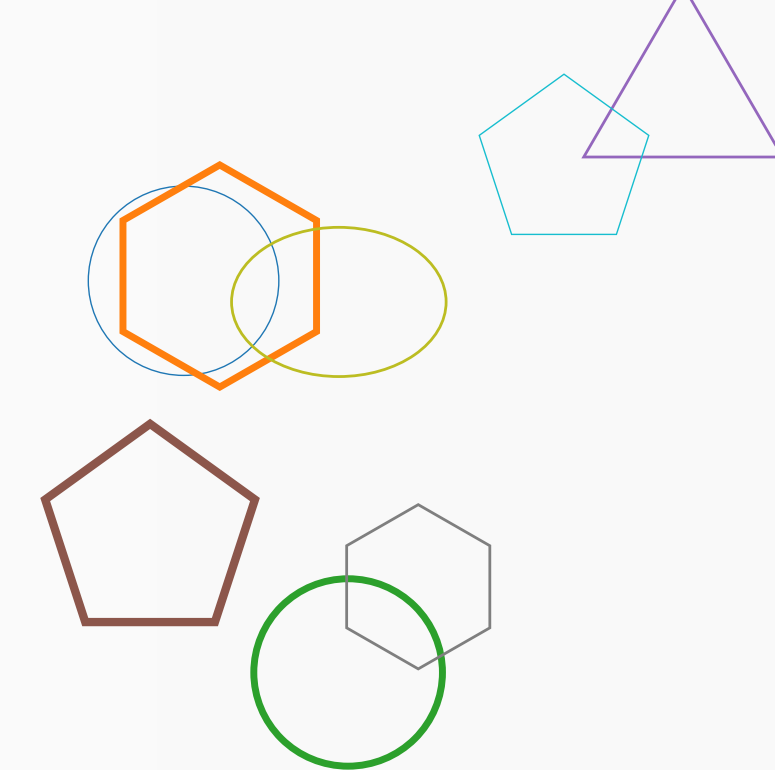[{"shape": "circle", "thickness": 0.5, "radius": 0.61, "center": [0.237, 0.635]}, {"shape": "hexagon", "thickness": 2.5, "radius": 0.72, "center": [0.284, 0.642]}, {"shape": "circle", "thickness": 2.5, "radius": 0.61, "center": [0.449, 0.127]}, {"shape": "triangle", "thickness": 1, "radius": 0.74, "center": [0.882, 0.87]}, {"shape": "pentagon", "thickness": 3, "radius": 0.71, "center": [0.194, 0.307]}, {"shape": "hexagon", "thickness": 1, "radius": 0.53, "center": [0.54, 0.238]}, {"shape": "oval", "thickness": 1, "radius": 0.69, "center": [0.437, 0.608]}, {"shape": "pentagon", "thickness": 0.5, "radius": 0.58, "center": [0.728, 0.789]}]